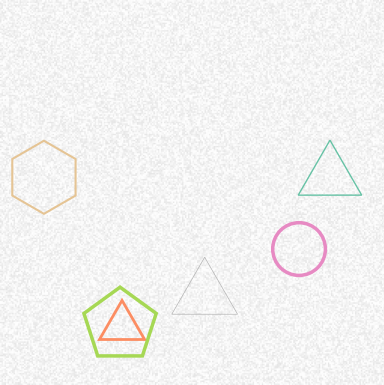[{"shape": "triangle", "thickness": 1, "radius": 0.48, "center": [0.857, 0.541]}, {"shape": "triangle", "thickness": 2, "radius": 0.34, "center": [0.317, 0.152]}, {"shape": "circle", "thickness": 2.5, "radius": 0.34, "center": [0.777, 0.353]}, {"shape": "pentagon", "thickness": 2.5, "radius": 0.49, "center": [0.312, 0.155]}, {"shape": "hexagon", "thickness": 1.5, "radius": 0.47, "center": [0.114, 0.54]}, {"shape": "triangle", "thickness": 0.5, "radius": 0.49, "center": [0.532, 0.233]}]